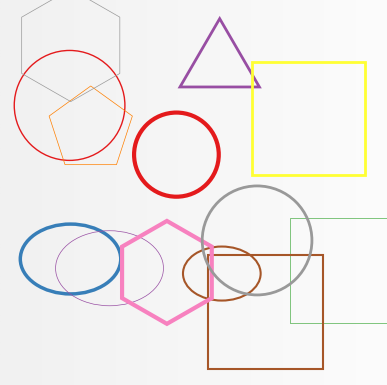[{"shape": "circle", "thickness": 1, "radius": 0.71, "center": [0.18, 0.726]}, {"shape": "circle", "thickness": 3, "radius": 0.55, "center": [0.455, 0.598]}, {"shape": "oval", "thickness": 2.5, "radius": 0.65, "center": [0.182, 0.327]}, {"shape": "square", "thickness": 0.5, "radius": 0.68, "center": [0.883, 0.297]}, {"shape": "oval", "thickness": 0.5, "radius": 0.7, "center": [0.283, 0.303]}, {"shape": "triangle", "thickness": 2, "radius": 0.59, "center": [0.567, 0.833]}, {"shape": "pentagon", "thickness": 0.5, "radius": 0.56, "center": [0.234, 0.664]}, {"shape": "square", "thickness": 2, "radius": 0.73, "center": [0.795, 0.693]}, {"shape": "oval", "thickness": 1.5, "radius": 0.5, "center": [0.572, 0.289]}, {"shape": "square", "thickness": 1.5, "radius": 0.74, "center": [0.685, 0.189]}, {"shape": "hexagon", "thickness": 3, "radius": 0.67, "center": [0.431, 0.293]}, {"shape": "hexagon", "thickness": 0.5, "radius": 0.73, "center": [0.183, 0.882]}, {"shape": "circle", "thickness": 2, "radius": 0.71, "center": [0.663, 0.376]}]